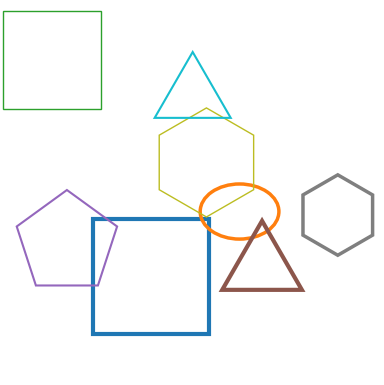[{"shape": "square", "thickness": 3, "radius": 0.75, "center": [0.392, 0.282]}, {"shape": "oval", "thickness": 2.5, "radius": 0.51, "center": [0.622, 0.451]}, {"shape": "square", "thickness": 1, "radius": 0.64, "center": [0.136, 0.844]}, {"shape": "pentagon", "thickness": 1.5, "radius": 0.69, "center": [0.174, 0.369]}, {"shape": "triangle", "thickness": 3, "radius": 0.6, "center": [0.681, 0.307]}, {"shape": "hexagon", "thickness": 2.5, "radius": 0.52, "center": [0.877, 0.441]}, {"shape": "hexagon", "thickness": 1, "radius": 0.71, "center": [0.536, 0.578]}, {"shape": "triangle", "thickness": 1.5, "radius": 0.57, "center": [0.5, 0.751]}]